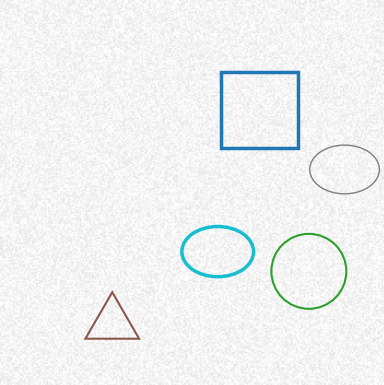[{"shape": "square", "thickness": 2.5, "radius": 0.5, "center": [0.674, 0.714]}, {"shape": "circle", "thickness": 1.5, "radius": 0.49, "center": [0.802, 0.295]}, {"shape": "triangle", "thickness": 1.5, "radius": 0.4, "center": [0.292, 0.161]}, {"shape": "oval", "thickness": 1, "radius": 0.45, "center": [0.895, 0.56]}, {"shape": "oval", "thickness": 2.5, "radius": 0.47, "center": [0.566, 0.346]}]